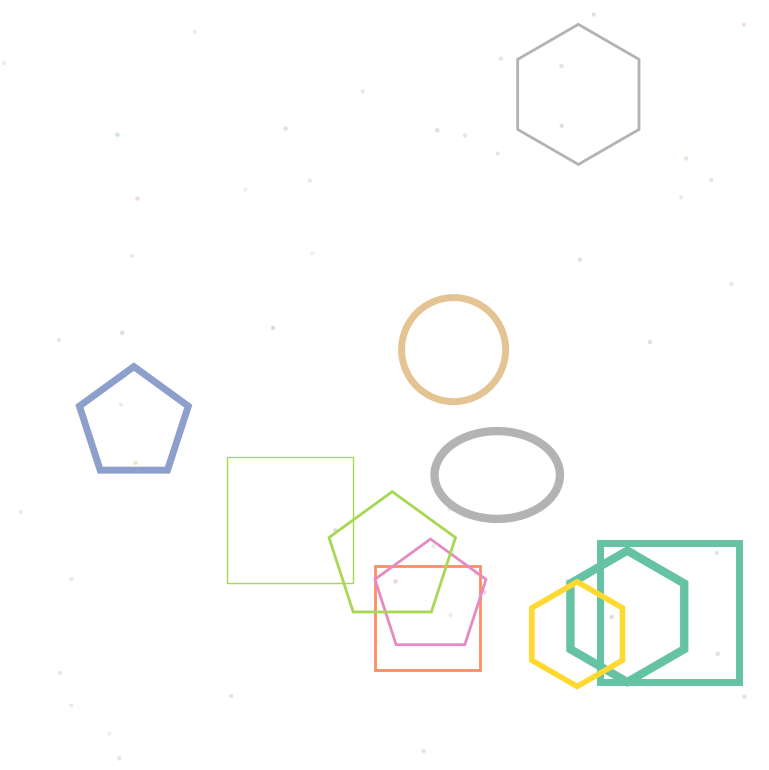[{"shape": "square", "thickness": 2.5, "radius": 0.45, "center": [0.87, 0.205]}, {"shape": "hexagon", "thickness": 3, "radius": 0.43, "center": [0.815, 0.2]}, {"shape": "square", "thickness": 1, "radius": 0.34, "center": [0.555, 0.197]}, {"shape": "pentagon", "thickness": 2.5, "radius": 0.37, "center": [0.174, 0.45]}, {"shape": "pentagon", "thickness": 1, "radius": 0.38, "center": [0.559, 0.224]}, {"shape": "square", "thickness": 0.5, "radius": 0.41, "center": [0.377, 0.325]}, {"shape": "pentagon", "thickness": 1, "radius": 0.43, "center": [0.509, 0.275]}, {"shape": "hexagon", "thickness": 2, "radius": 0.34, "center": [0.75, 0.176]}, {"shape": "circle", "thickness": 2.5, "radius": 0.34, "center": [0.589, 0.546]}, {"shape": "hexagon", "thickness": 1, "radius": 0.45, "center": [0.751, 0.877]}, {"shape": "oval", "thickness": 3, "radius": 0.41, "center": [0.646, 0.383]}]